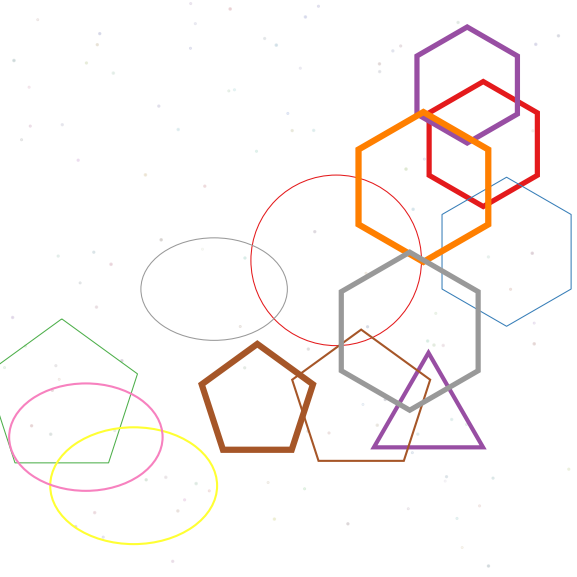[{"shape": "hexagon", "thickness": 2.5, "radius": 0.54, "center": [0.837, 0.75]}, {"shape": "circle", "thickness": 0.5, "radius": 0.74, "center": [0.582, 0.548]}, {"shape": "hexagon", "thickness": 0.5, "radius": 0.65, "center": [0.877, 0.563]}, {"shape": "pentagon", "thickness": 0.5, "radius": 0.69, "center": [0.107, 0.309]}, {"shape": "hexagon", "thickness": 2.5, "radius": 0.5, "center": [0.809, 0.852]}, {"shape": "triangle", "thickness": 2, "radius": 0.55, "center": [0.742, 0.279]}, {"shape": "hexagon", "thickness": 3, "radius": 0.65, "center": [0.733, 0.675]}, {"shape": "oval", "thickness": 1, "radius": 0.72, "center": [0.231, 0.158]}, {"shape": "pentagon", "thickness": 1, "radius": 0.63, "center": [0.625, 0.303]}, {"shape": "pentagon", "thickness": 3, "radius": 0.51, "center": [0.446, 0.302]}, {"shape": "oval", "thickness": 1, "radius": 0.66, "center": [0.149, 0.242]}, {"shape": "hexagon", "thickness": 2.5, "radius": 0.68, "center": [0.709, 0.426]}, {"shape": "oval", "thickness": 0.5, "radius": 0.63, "center": [0.371, 0.499]}]